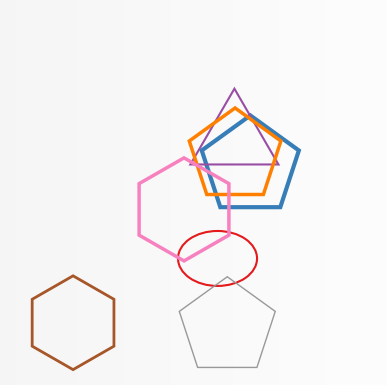[{"shape": "oval", "thickness": 1.5, "radius": 0.51, "center": [0.561, 0.329]}, {"shape": "pentagon", "thickness": 3, "radius": 0.66, "center": [0.646, 0.568]}, {"shape": "triangle", "thickness": 1.5, "radius": 0.66, "center": [0.605, 0.638]}, {"shape": "pentagon", "thickness": 2.5, "radius": 0.62, "center": [0.607, 0.595]}, {"shape": "hexagon", "thickness": 2, "radius": 0.61, "center": [0.189, 0.162]}, {"shape": "hexagon", "thickness": 2.5, "radius": 0.67, "center": [0.475, 0.456]}, {"shape": "pentagon", "thickness": 1, "radius": 0.65, "center": [0.587, 0.151]}]